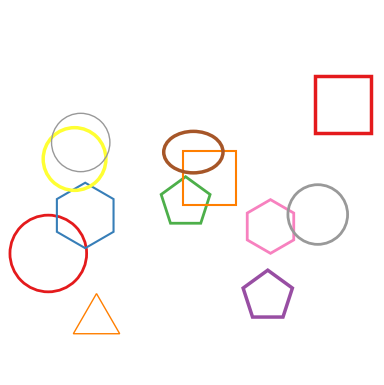[{"shape": "circle", "thickness": 2, "radius": 0.5, "center": [0.125, 0.342]}, {"shape": "square", "thickness": 2.5, "radius": 0.36, "center": [0.891, 0.729]}, {"shape": "hexagon", "thickness": 1.5, "radius": 0.42, "center": [0.221, 0.44]}, {"shape": "pentagon", "thickness": 2, "radius": 0.33, "center": [0.482, 0.474]}, {"shape": "pentagon", "thickness": 2.5, "radius": 0.34, "center": [0.695, 0.231]}, {"shape": "triangle", "thickness": 1, "radius": 0.35, "center": [0.251, 0.168]}, {"shape": "square", "thickness": 1.5, "radius": 0.35, "center": [0.545, 0.537]}, {"shape": "circle", "thickness": 2.5, "radius": 0.41, "center": [0.194, 0.587]}, {"shape": "oval", "thickness": 2.5, "radius": 0.38, "center": [0.502, 0.605]}, {"shape": "hexagon", "thickness": 2, "radius": 0.35, "center": [0.703, 0.412]}, {"shape": "circle", "thickness": 2, "radius": 0.39, "center": [0.825, 0.443]}, {"shape": "circle", "thickness": 1, "radius": 0.38, "center": [0.21, 0.63]}]